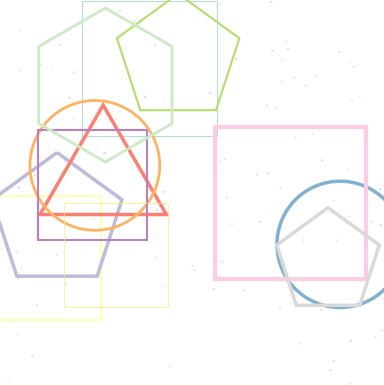[{"shape": "square", "thickness": 0.5, "radius": 0.88, "center": [0.387, 0.823]}, {"shape": "square", "thickness": 1.5, "radius": 0.8, "center": [0.101, 0.33]}, {"shape": "pentagon", "thickness": 2.5, "radius": 0.89, "center": [0.148, 0.426]}, {"shape": "triangle", "thickness": 2.5, "radius": 0.95, "center": [0.268, 0.538]}, {"shape": "circle", "thickness": 2.5, "radius": 0.82, "center": [0.883, 0.365]}, {"shape": "circle", "thickness": 2, "radius": 0.84, "center": [0.246, 0.57]}, {"shape": "pentagon", "thickness": 1.5, "radius": 0.84, "center": [0.463, 0.849]}, {"shape": "square", "thickness": 3, "radius": 0.99, "center": [0.754, 0.473]}, {"shape": "pentagon", "thickness": 2.5, "radius": 0.7, "center": [0.852, 0.32]}, {"shape": "square", "thickness": 1.5, "radius": 0.71, "center": [0.241, 0.52]}, {"shape": "hexagon", "thickness": 2, "radius": 1.0, "center": [0.274, 0.779]}, {"shape": "square", "thickness": 0.5, "radius": 0.68, "center": [0.301, 0.338]}]